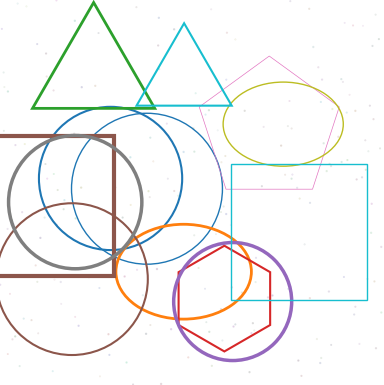[{"shape": "circle", "thickness": 1.5, "radius": 0.93, "center": [0.287, 0.537]}, {"shape": "circle", "thickness": 1, "radius": 0.98, "center": [0.382, 0.51]}, {"shape": "oval", "thickness": 2, "radius": 0.88, "center": [0.477, 0.294]}, {"shape": "triangle", "thickness": 2, "radius": 0.92, "center": [0.243, 0.81]}, {"shape": "hexagon", "thickness": 1.5, "radius": 0.69, "center": [0.583, 0.224]}, {"shape": "circle", "thickness": 2.5, "radius": 0.77, "center": [0.604, 0.217]}, {"shape": "square", "thickness": 3, "radius": 0.9, "center": [0.116, 0.465]}, {"shape": "circle", "thickness": 1.5, "radius": 0.99, "center": [0.187, 0.275]}, {"shape": "pentagon", "thickness": 0.5, "radius": 0.96, "center": [0.699, 0.663]}, {"shape": "circle", "thickness": 2.5, "radius": 0.87, "center": [0.195, 0.475]}, {"shape": "oval", "thickness": 1, "radius": 0.78, "center": [0.736, 0.678]}, {"shape": "triangle", "thickness": 1.5, "radius": 0.71, "center": [0.478, 0.797]}, {"shape": "square", "thickness": 1, "radius": 0.88, "center": [0.777, 0.397]}]